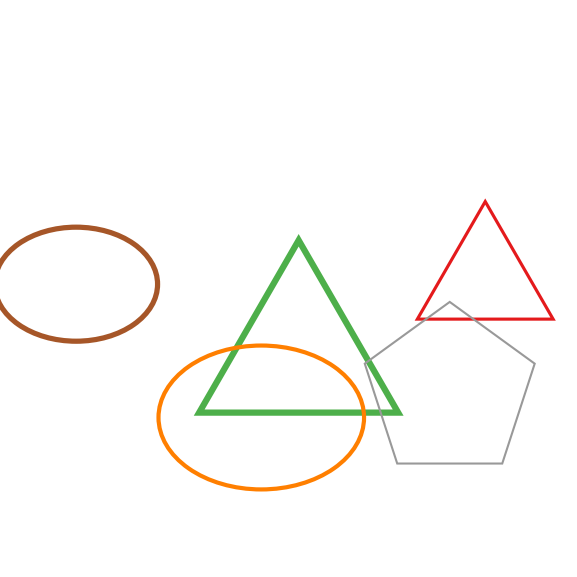[{"shape": "triangle", "thickness": 1.5, "radius": 0.68, "center": [0.84, 0.514]}, {"shape": "triangle", "thickness": 3, "radius": 0.99, "center": [0.517, 0.384]}, {"shape": "oval", "thickness": 2, "radius": 0.89, "center": [0.452, 0.276]}, {"shape": "oval", "thickness": 2.5, "radius": 0.71, "center": [0.132, 0.507]}, {"shape": "pentagon", "thickness": 1, "radius": 0.77, "center": [0.779, 0.322]}]